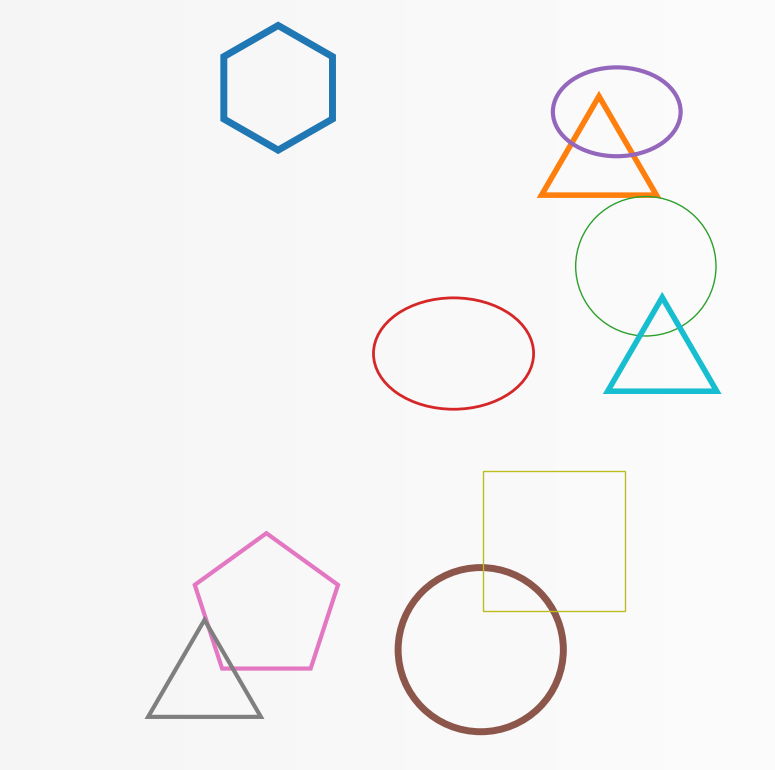[{"shape": "hexagon", "thickness": 2.5, "radius": 0.4, "center": [0.359, 0.886]}, {"shape": "triangle", "thickness": 2, "radius": 0.43, "center": [0.773, 0.789]}, {"shape": "circle", "thickness": 0.5, "radius": 0.45, "center": [0.833, 0.654]}, {"shape": "oval", "thickness": 1, "radius": 0.52, "center": [0.585, 0.541]}, {"shape": "oval", "thickness": 1.5, "radius": 0.41, "center": [0.796, 0.855]}, {"shape": "circle", "thickness": 2.5, "radius": 0.53, "center": [0.62, 0.156]}, {"shape": "pentagon", "thickness": 1.5, "radius": 0.49, "center": [0.344, 0.21]}, {"shape": "triangle", "thickness": 1.5, "radius": 0.42, "center": [0.264, 0.111]}, {"shape": "square", "thickness": 0.5, "radius": 0.46, "center": [0.715, 0.297]}, {"shape": "triangle", "thickness": 2, "radius": 0.41, "center": [0.854, 0.533]}]